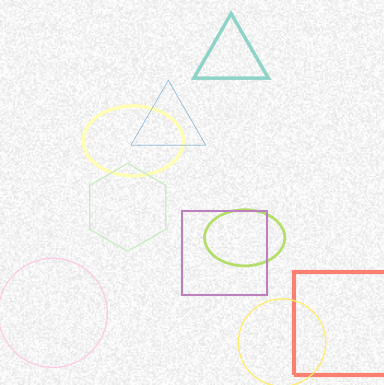[{"shape": "triangle", "thickness": 2.5, "radius": 0.56, "center": [0.6, 0.853]}, {"shape": "oval", "thickness": 2.5, "radius": 0.65, "center": [0.346, 0.634]}, {"shape": "square", "thickness": 3, "radius": 0.67, "center": [0.896, 0.16]}, {"shape": "triangle", "thickness": 0.5, "radius": 0.56, "center": [0.437, 0.679]}, {"shape": "oval", "thickness": 2, "radius": 0.52, "center": [0.636, 0.382]}, {"shape": "circle", "thickness": 1, "radius": 0.71, "center": [0.137, 0.187]}, {"shape": "square", "thickness": 1.5, "radius": 0.55, "center": [0.584, 0.343]}, {"shape": "hexagon", "thickness": 1, "radius": 0.57, "center": [0.332, 0.462]}, {"shape": "circle", "thickness": 1, "radius": 0.57, "center": [0.733, 0.11]}]